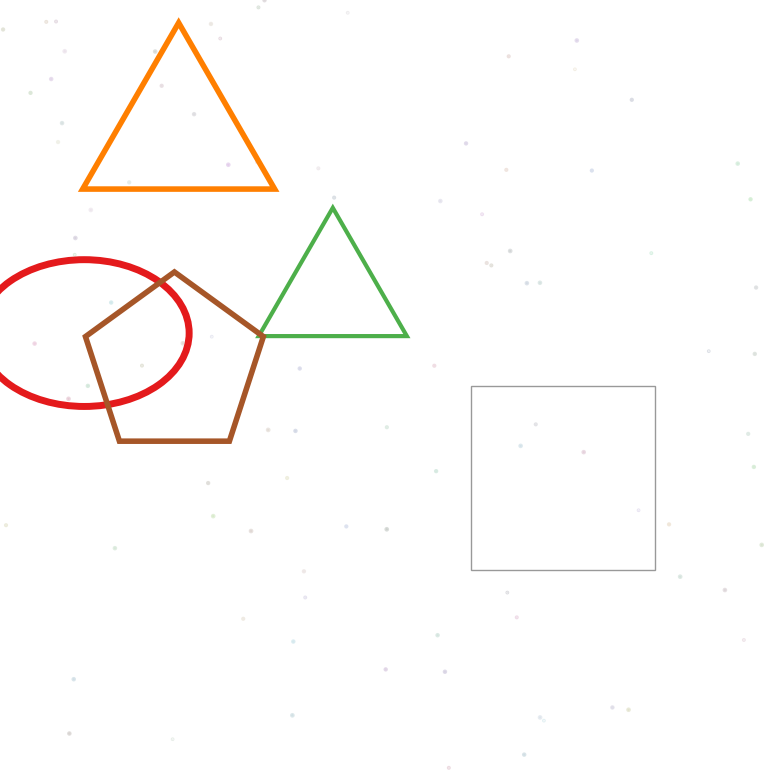[{"shape": "oval", "thickness": 2.5, "radius": 0.68, "center": [0.109, 0.567]}, {"shape": "triangle", "thickness": 1.5, "radius": 0.56, "center": [0.432, 0.619]}, {"shape": "triangle", "thickness": 2, "radius": 0.72, "center": [0.232, 0.826]}, {"shape": "pentagon", "thickness": 2, "radius": 0.61, "center": [0.227, 0.525]}, {"shape": "square", "thickness": 0.5, "radius": 0.6, "center": [0.732, 0.379]}]